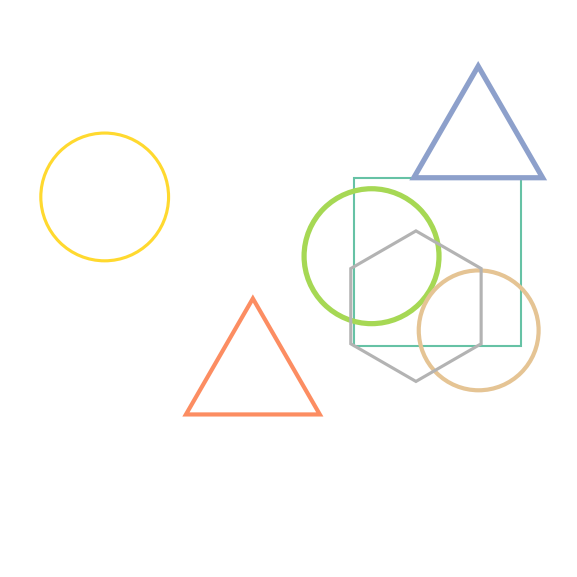[{"shape": "square", "thickness": 1, "radius": 0.73, "center": [0.757, 0.545]}, {"shape": "triangle", "thickness": 2, "radius": 0.67, "center": [0.438, 0.348]}, {"shape": "triangle", "thickness": 2.5, "radius": 0.64, "center": [0.828, 0.756]}, {"shape": "circle", "thickness": 2.5, "radius": 0.58, "center": [0.643, 0.556]}, {"shape": "circle", "thickness": 1.5, "radius": 0.55, "center": [0.181, 0.658]}, {"shape": "circle", "thickness": 2, "radius": 0.52, "center": [0.829, 0.427]}, {"shape": "hexagon", "thickness": 1.5, "radius": 0.65, "center": [0.72, 0.469]}]